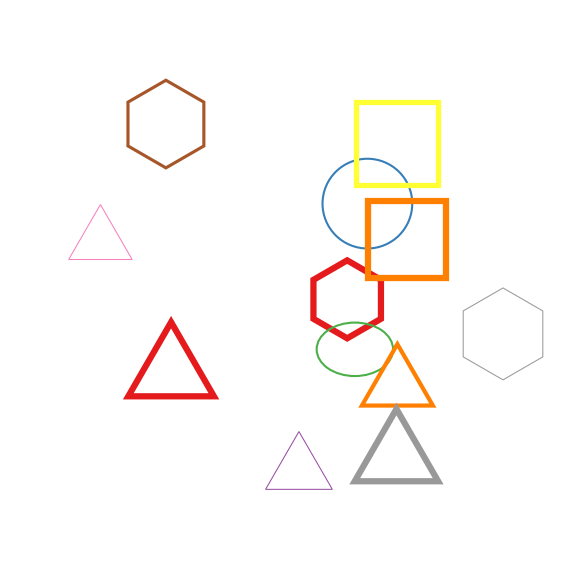[{"shape": "hexagon", "thickness": 3, "radius": 0.34, "center": [0.601, 0.481]}, {"shape": "triangle", "thickness": 3, "radius": 0.43, "center": [0.296, 0.356]}, {"shape": "circle", "thickness": 1, "radius": 0.39, "center": [0.636, 0.647]}, {"shape": "oval", "thickness": 1, "radius": 0.33, "center": [0.614, 0.394]}, {"shape": "triangle", "thickness": 0.5, "radius": 0.33, "center": [0.518, 0.185]}, {"shape": "square", "thickness": 3, "radius": 0.34, "center": [0.705, 0.585]}, {"shape": "triangle", "thickness": 2, "radius": 0.35, "center": [0.688, 0.332]}, {"shape": "square", "thickness": 2.5, "radius": 0.36, "center": [0.688, 0.75]}, {"shape": "hexagon", "thickness": 1.5, "radius": 0.38, "center": [0.287, 0.784]}, {"shape": "triangle", "thickness": 0.5, "radius": 0.32, "center": [0.174, 0.582]}, {"shape": "hexagon", "thickness": 0.5, "radius": 0.4, "center": [0.871, 0.421]}, {"shape": "triangle", "thickness": 3, "radius": 0.42, "center": [0.686, 0.207]}]